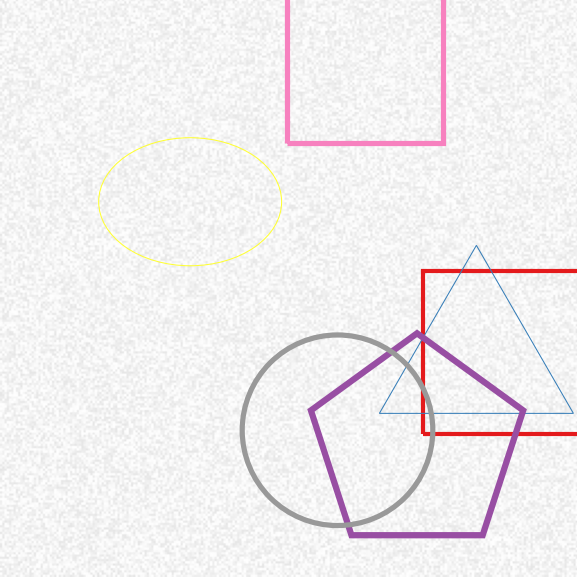[{"shape": "square", "thickness": 2, "radius": 0.71, "center": [0.873, 0.389]}, {"shape": "triangle", "thickness": 0.5, "radius": 0.97, "center": [0.825, 0.38]}, {"shape": "pentagon", "thickness": 3, "radius": 0.97, "center": [0.722, 0.229]}, {"shape": "oval", "thickness": 0.5, "radius": 0.79, "center": [0.329, 0.65]}, {"shape": "square", "thickness": 2.5, "radius": 0.67, "center": [0.632, 0.887]}, {"shape": "circle", "thickness": 2.5, "radius": 0.83, "center": [0.584, 0.254]}]